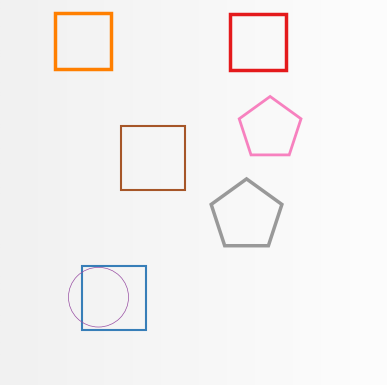[{"shape": "square", "thickness": 2.5, "radius": 0.36, "center": [0.665, 0.892]}, {"shape": "square", "thickness": 1.5, "radius": 0.41, "center": [0.293, 0.226]}, {"shape": "circle", "thickness": 0.5, "radius": 0.39, "center": [0.254, 0.228]}, {"shape": "square", "thickness": 2.5, "radius": 0.36, "center": [0.213, 0.893]}, {"shape": "square", "thickness": 1.5, "radius": 0.42, "center": [0.395, 0.59]}, {"shape": "pentagon", "thickness": 2, "radius": 0.42, "center": [0.697, 0.666]}, {"shape": "pentagon", "thickness": 2.5, "radius": 0.48, "center": [0.636, 0.439]}]